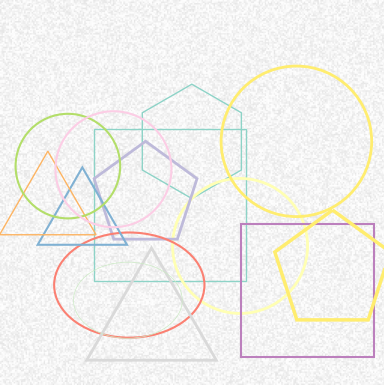[{"shape": "hexagon", "thickness": 1, "radius": 0.74, "center": [0.498, 0.633]}, {"shape": "square", "thickness": 1, "radius": 0.99, "center": [0.442, 0.468]}, {"shape": "circle", "thickness": 2, "radius": 0.88, "center": [0.624, 0.361]}, {"shape": "pentagon", "thickness": 2, "radius": 0.7, "center": [0.378, 0.493]}, {"shape": "oval", "thickness": 1.5, "radius": 0.98, "center": [0.336, 0.259]}, {"shape": "triangle", "thickness": 1.5, "radius": 0.67, "center": [0.214, 0.431]}, {"shape": "triangle", "thickness": 1, "radius": 0.72, "center": [0.124, 0.463]}, {"shape": "circle", "thickness": 1.5, "radius": 0.68, "center": [0.176, 0.569]}, {"shape": "circle", "thickness": 1.5, "radius": 0.75, "center": [0.295, 0.56]}, {"shape": "triangle", "thickness": 2, "radius": 0.97, "center": [0.394, 0.162]}, {"shape": "square", "thickness": 1.5, "radius": 0.86, "center": [0.799, 0.245]}, {"shape": "oval", "thickness": 0.5, "radius": 0.71, "center": [0.332, 0.22]}, {"shape": "pentagon", "thickness": 2.5, "radius": 0.79, "center": [0.864, 0.297]}, {"shape": "circle", "thickness": 2, "radius": 0.98, "center": [0.77, 0.633]}]